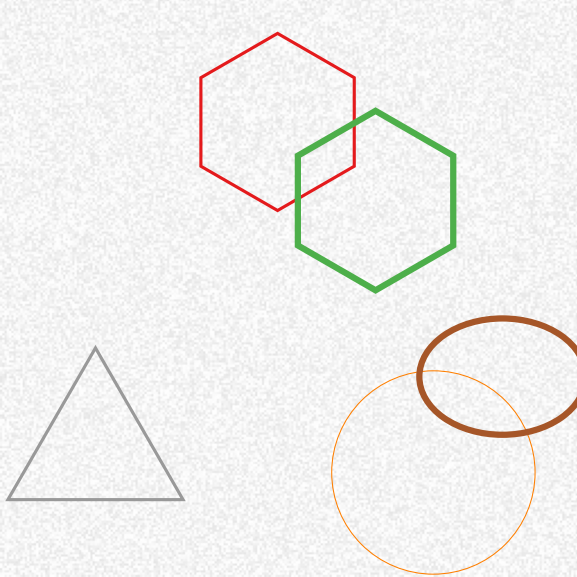[{"shape": "hexagon", "thickness": 1.5, "radius": 0.77, "center": [0.481, 0.788]}, {"shape": "hexagon", "thickness": 3, "radius": 0.78, "center": [0.65, 0.652]}, {"shape": "circle", "thickness": 0.5, "radius": 0.88, "center": [0.75, 0.181]}, {"shape": "oval", "thickness": 3, "radius": 0.72, "center": [0.87, 0.347]}, {"shape": "triangle", "thickness": 1.5, "radius": 0.88, "center": [0.165, 0.221]}]